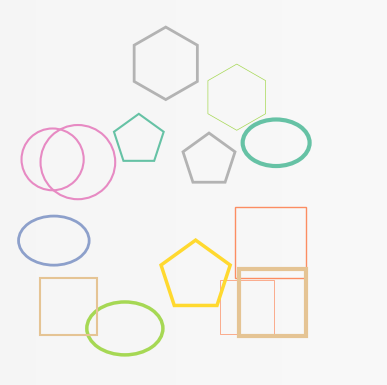[{"shape": "oval", "thickness": 3, "radius": 0.43, "center": [0.713, 0.629]}, {"shape": "pentagon", "thickness": 1.5, "radius": 0.34, "center": [0.358, 0.637]}, {"shape": "square", "thickness": 1, "radius": 0.46, "center": [0.699, 0.37]}, {"shape": "square", "thickness": 0.5, "radius": 0.35, "center": [0.637, 0.202]}, {"shape": "oval", "thickness": 2, "radius": 0.46, "center": [0.139, 0.375]}, {"shape": "circle", "thickness": 1.5, "radius": 0.4, "center": [0.136, 0.586]}, {"shape": "circle", "thickness": 1.5, "radius": 0.48, "center": [0.201, 0.579]}, {"shape": "oval", "thickness": 2.5, "radius": 0.49, "center": [0.322, 0.147]}, {"shape": "hexagon", "thickness": 0.5, "radius": 0.43, "center": [0.611, 0.748]}, {"shape": "pentagon", "thickness": 2.5, "radius": 0.47, "center": [0.505, 0.282]}, {"shape": "square", "thickness": 3, "radius": 0.43, "center": [0.704, 0.215]}, {"shape": "square", "thickness": 1.5, "radius": 0.37, "center": [0.177, 0.205]}, {"shape": "hexagon", "thickness": 2, "radius": 0.47, "center": [0.428, 0.836]}, {"shape": "pentagon", "thickness": 2, "radius": 0.35, "center": [0.539, 0.584]}]